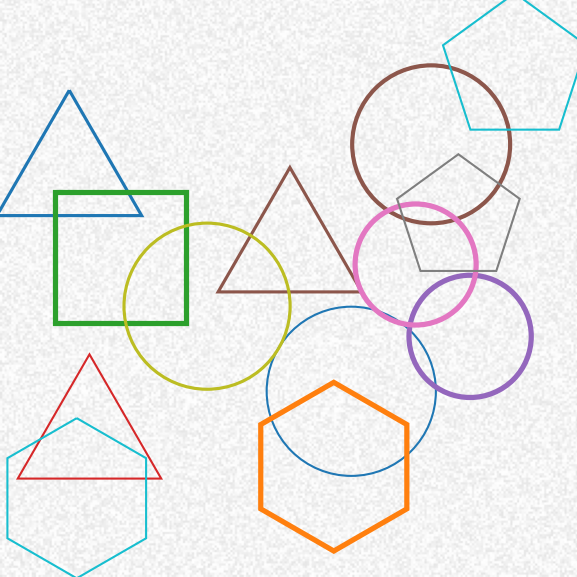[{"shape": "triangle", "thickness": 1.5, "radius": 0.72, "center": [0.12, 0.698]}, {"shape": "circle", "thickness": 1, "radius": 0.73, "center": [0.608, 0.322]}, {"shape": "hexagon", "thickness": 2.5, "radius": 0.73, "center": [0.578, 0.191]}, {"shape": "square", "thickness": 2.5, "radius": 0.57, "center": [0.209, 0.553]}, {"shape": "triangle", "thickness": 1, "radius": 0.72, "center": [0.155, 0.242]}, {"shape": "circle", "thickness": 2.5, "radius": 0.53, "center": [0.814, 0.417]}, {"shape": "triangle", "thickness": 1.5, "radius": 0.72, "center": [0.502, 0.565]}, {"shape": "circle", "thickness": 2, "radius": 0.68, "center": [0.747, 0.749]}, {"shape": "circle", "thickness": 2.5, "radius": 0.52, "center": [0.72, 0.541]}, {"shape": "pentagon", "thickness": 1, "radius": 0.56, "center": [0.794, 0.62]}, {"shape": "circle", "thickness": 1.5, "radius": 0.72, "center": [0.359, 0.469]}, {"shape": "pentagon", "thickness": 1, "radius": 0.65, "center": [0.891, 0.88]}, {"shape": "hexagon", "thickness": 1, "radius": 0.69, "center": [0.133, 0.136]}]